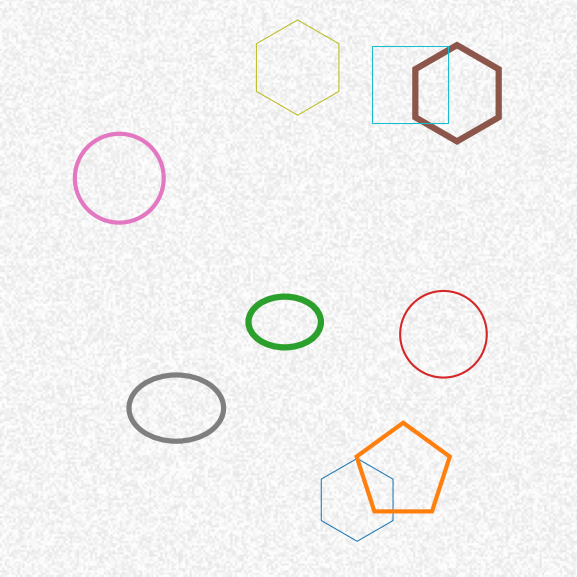[{"shape": "hexagon", "thickness": 0.5, "radius": 0.36, "center": [0.618, 0.134]}, {"shape": "pentagon", "thickness": 2, "radius": 0.42, "center": [0.698, 0.182]}, {"shape": "oval", "thickness": 3, "radius": 0.31, "center": [0.493, 0.442]}, {"shape": "circle", "thickness": 1, "radius": 0.37, "center": [0.768, 0.42]}, {"shape": "hexagon", "thickness": 3, "radius": 0.42, "center": [0.791, 0.838]}, {"shape": "circle", "thickness": 2, "radius": 0.38, "center": [0.207, 0.691]}, {"shape": "oval", "thickness": 2.5, "radius": 0.41, "center": [0.305, 0.292]}, {"shape": "hexagon", "thickness": 0.5, "radius": 0.41, "center": [0.515, 0.882]}, {"shape": "square", "thickness": 0.5, "radius": 0.33, "center": [0.71, 0.853]}]